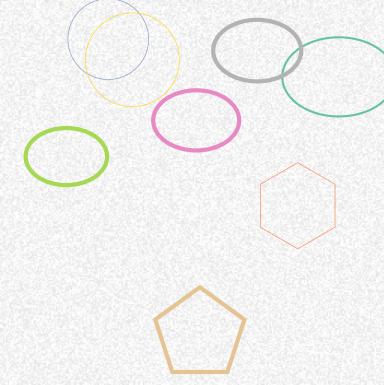[{"shape": "oval", "thickness": 1.5, "radius": 0.73, "center": [0.88, 0.8]}, {"shape": "hexagon", "thickness": 0.5, "radius": 0.56, "center": [0.773, 0.466]}, {"shape": "circle", "thickness": 0.5, "radius": 0.52, "center": [0.281, 0.898]}, {"shape": "oval", "thickness": 3, "radius": 0.56, "center": [0.51, 0.687]}, {"shape": "oval", "thickness": 3, "radius": 0.53, "center": [0.172, 0.593]}, {"shape": "circle", "thickness": 0.5, "radius": 0.61, "center": [0.344, 0.845]}, {"shape": "pentagon", "thickness": 3, "radius": 0.61, "center": [0.519, 0.132]}, {"shape": "oval", "thickness": 3, "radius": 0.57, "center": [0.668, 0.869]}]